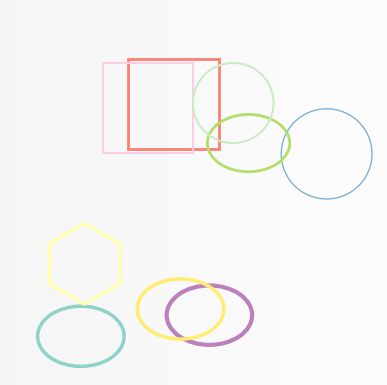[{"shape": "oval", "thickness": 2.5, "radius": 0.56, "center": [0.209, 0.127]}, {"shape": "hexagon", "thickness": 2.5, "radius": 0.52, "center": [0.218, 0.315]}, {"shape": "square", "thickness": 2, "radius": 0.58, "center": [0.447, 0.729]}, {"shape": "circle", "thickness": 1, "radius": 0.59, "center": [0.843, 0.6]}, {"shape": "oval", "thickness": 2, "radius": 0.53, "center": [0.641, 0.628]}, {"shape": "square", "thickness": 1.5, "radius": 0.58, "center": [0.381, 0.72]}, {"shape": "oval", "thickness": 3, "radius": 0.55, "center": [0.54, 0.181]}, {"shape": "circle", "thickness": 1.5, "radius": 0.52, "center": [0.602, 0.732]}, {"shape": "oval", "thickness": 2.5, "radius": 0.56, "center": [0.466, 0.197]}]